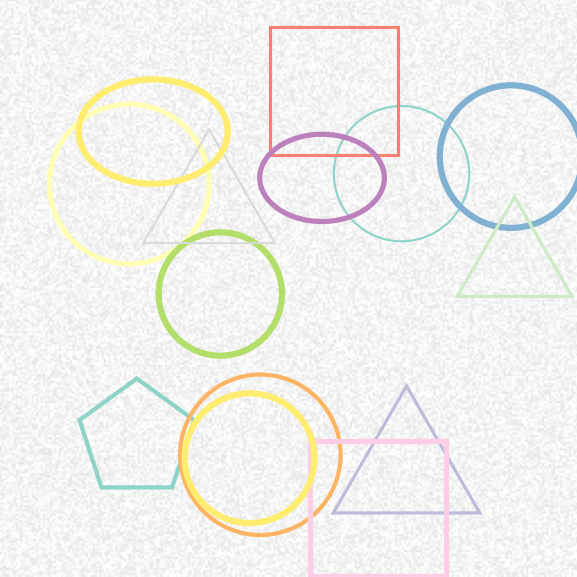[{"shape": "pentagon", "thickness": 2, "radius": 0.52, "center": [0.237, 0.239]}, {"shape": "circle", "thickness": 1, "radius": 0.59, "center": [0.695, 0.698]}, {"shape": "circle", "thickness": 2.5, "radius": 0.69, "center": [0.224, 0.68]}, {"shape": "triangle", "thickness": 1.5, "radius": 0.73, "center": [0.704, 0.184]}, {"shape": "square", "thickness": 1.5, "radius": 0.55, "center": [0.578, 0.842]}, {"shape": "circle", "thickness": 3, "radius": 0.62, "center": [0.885, 0.728]}, {"shape": "circle", "thickness": 2, "radius": 0.69, "center": [0.451, 0.212]}, {"shape": "circle", "thickness": 3, "radius": 0.53, "center": [0.381, 0.49]}, {"shape": "square", "thickness": 2.5, "radius": 0.59, "center": [0.655, 0.119]}, {"shape": "triangle", "thickness": 1, "radius": 0.66, "center": [0.362, 0.644]}, {"shape": "oval", "thickness": 2.5, "radius": 0.54, "center": [0.558, 0.691]}, {"shape": "triangle", "thickness": 1.5, "radius": 0.57, "center": [0.891, 0.543]}, {"shape": "oval", "thickness": 3, "radius": 0.65, "center": [0.265, 0.771]}, {"shape": "circle", "thickness": 3, "radius": 0.56, "center": [0.432, 0.206]}]